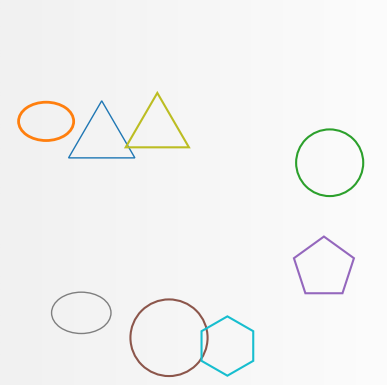[{"shape": "triangle", "thickness": 1, "radius": 0.49, "center": [0.262, 0.639]}, {"shape": "oval", "thickness": 2, "radius": 0.36, "center": [0.119, 0.685]}, {"shape": "circle", "thickness": 1.5, "radius": 0.43, "center": [0.851, 0.577]}, {"shape": "pentagon", "thickness": 1.5, "radius": 0.41, "center": [0.836, 0.304]}, {"shape": "circle", "thickness": 1.5, "radius": 0.5, "center": [0.436, 0.123]}, {"shape": "oval", "thickness": 1, "radius": 0.38, "center": [0.21, 0.187]}, {"shape": "triangle", "thickness": 1.5, "radius": 0.47, "center": [0.406, 0.664]}, {"shape": "hexagon", "thickness": 1.5, "radius": 0.39, "center": [0.587, 0.101]}]